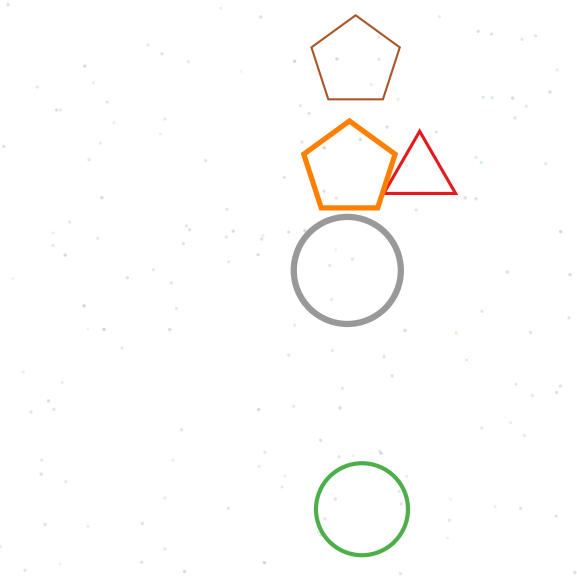[{"shape": "triangle", "thickness": 1.5, "radius": 0.36, "center": [0.727, 0.7]}, {"shape": "circle", "thickness": 2, "radius": 0.4, "center": [0.627, 0.117]}, {"shape": "pentagon", "thickness": 2.5, "radius": 0.42, "center": [0.605, 0.706]}, {"shape": "pentagon", "thickness": 1, "radius": 0.4, "center": [0.616, 0.892]}, {"shape": "circle", "thickness": 3, "radius": 0.46, "center": [0.601, 0.531]}]